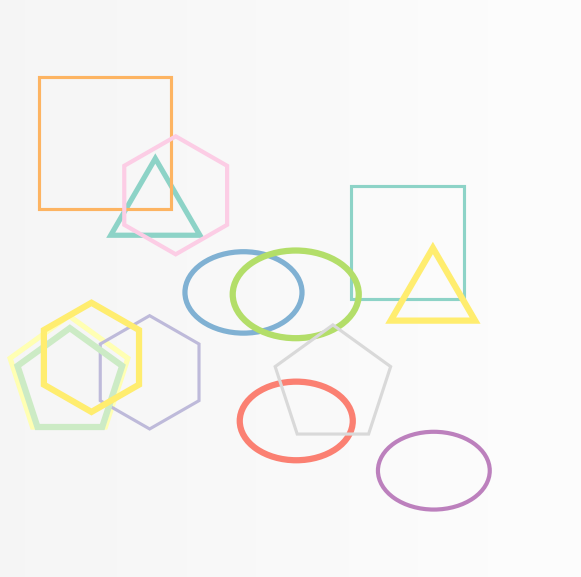[{"shape": "triangle", "thickness": 2.5, "radius": 0.44, "center": [0.267, 0.636]}, {"shape": "square", "thickness": 1.5, "radius": 0.49, "center": [0.701, 0.579]}, {"shape": "pentagon", "thickness": 2.5, "radius": 0.53, "center": [0.119, 0.346]}, {"shape": "hexagon", "thickness": 1.5, "radius": 0.49, "center": [0.257, 0.354]}, {"shape": "oval", "thickness": 3, "radius": 0.49, "center": [0.51, 0.27]}, {"shape": "oval", "thickness": 2.5, "radius": 0.5, "center": [0.419, 0.493]}, {"shape": "square", "thickness": 1.5, "radius": 0.57, "center": [0.181, 0.751]}, {"shape": "oval", "thickness": 3, "radius": 0.54, "center": [0.509, 0.489]}, {"shape": "hexagon", "thickness": 2, "radius": 0.51, "center": [0.302, 0.661]}, {"shape": "pentagon", "thickness": 1.5, "radius": 0.52, "center": [0.573, 0.332]}, {"shape": "oval", "thickness": 2, "radius": 0.48, "center": [0.746, 0.184]}, {"shape": "pentagon", "thickness": 3, "radius": 0.47, "center": [0.12, 0.336]}, {"shape": "hexagon", "thickness": 3, "radius": 0.47, "center": [0.157, 0.38]}, {"shape": "triangle", "thickness": 3, "radius": 0.42, "center": [0.745, 0.486]}]